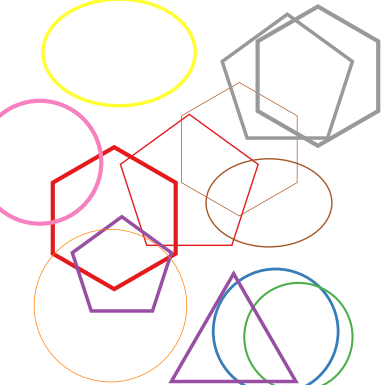[{"shape": "pentagon", "thickness": 1, "radius": 0.94, "center": [0.492, 0.515]}, {"shape": "hexagon", "thickness": 3, "radius": 0.92, "center": [0.297, 0.433]}, {"shape": "circle", "thickness": 2, "radius": 0.81, "center": [0.716, 0.139]}, {"shape": "circle", "thickness": 1.5, "radius": 0.7, "center": [0.775, 0.125]}, {"shape": "pentagon", "thickness": 2.5, "radius": 0.68, "center": [0.317, 0.302]}, {"shape": "triangle", "thickness": 2.5, "radius": 0.93, "center": [0.607, 0.102]}, {"shape": "circle", "thickness": 0.5, "radius": 0.99, "center": [0.287, 0.206]}, {"shape": "oval", "thickness": 2.5, "radius": 0.99, "center": [0.309, 0.864]}, {"shape": "oval", "thickness": 1, "radius": 0.82, "center": [0.699, 0.473]}, {"shape": "hexagon", "thickness": 0.5, "radius": 0.87, "center": [0.622, 0.612]}, {"shape": "circle", "thickness": 3, "radius": 0.8, "center": [0.103, 0.579]}, {"shape": "pentagon", "thickness": 2.5, "radius": 0.89, "center": [0.746, 0.785]}, {"shape": "hexagon", "thickness": 3, "radius": 0.9, "center": [0.826, 0.802]}]